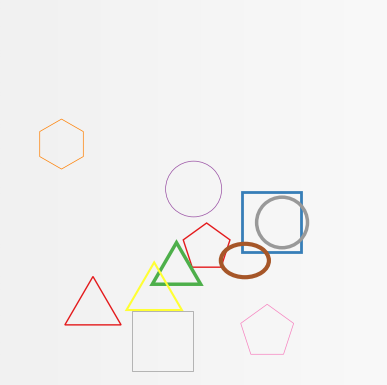[{"shape": "pentagon", "thickness": 1, "radius": 0.32, "center": [0.533, 0.357]}, {"shape": "triangle", "thickness": 1, "radius": 0.42, "center": [0.24, 0.198]}, {"shape": "square", "thickness": 2, "radius": 0.39, "center": [0.701, 0.423]}, {"shape": "triangle", "thickness": 2.5, "radius": 0.36, "center": [0.455, 0.298]}, {"shape": "circle", "thickness": 0.5, "radius": 0.36, "center": [0.5, 0.509]}, {"shape": "hexagon", "thickness": 0.5, "radius": 0.32, "center": [0.159, 0.626]}, {"shape": "triangle", "thickness": 1.5, "radius": 0.41, "center": [0.398, 0.236]}, {"shape": "oval", "thickness": 3, "radius": 0.31, "center": [0.632, 0.323]}, {"shape": "pentagon", "thickness": 0.5, "radius": 0.36, "center": [0.69, 0.138]}, {"shape": "circle", "thickness": 2.5, "radius": 0.33, "center": [0.728, 0.422]}, {"shape": "square", "thickness": 0.5, "radius": 0.39, "center": [0.418, 0.114]}]